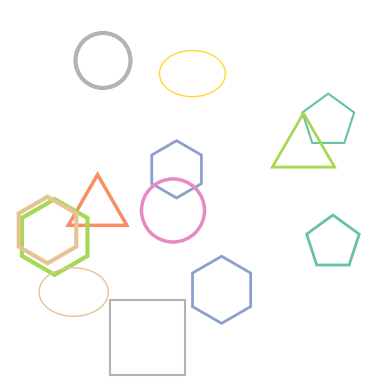[{"shape": "pentagon", "thickness": 2, "radius": 0.36, "center": [0.865, 0.37]}, {"shape": "pentagon", "thickness": 1.5, "radius": 0.35, "center": [0.853, 0.686]}, {"shape": "triangle", "thickness": 2.5, "radius": 0.44, "center": [0.253, 0.459]}, {"shape": "hexagon", "thickness": 2, "radius": 0.44, "center": [0.576, 0.247]}, {"shape": "hexagon", "thickness": 2, "radius": 0.37, "center": [0.459, 0.56]}, {"shape": "circle", "thickness": 2.5, "radius": 0.41, "center": [0.449, 0.453]}, {"shape": "hexagon", "thickness": 3, "radius": 0.49, "center": [0.142, 0.385]}, {"shape": "triangle", "thickness": 2, "radius": 0.47, "center": [0.788, 0.613]}, {"shape": "oval", "thickness": 1, "radius": 0.43, "center": [0.5, 0.809]}, {"shape": "oval", "thickness": 1, "radius": 0.45, "center": [0.191, 0.241]}, {"shape": "hexagon", "thickness": 3, "radius": 0.43, "center": [0.123, 0.403]}, {"shape": "square", "thickness": 1.5, "radius": 0.48, "center": [0.382, 0.124]}, {"shape": "circle", "thickness": 3, "radius": 0.36, "center": [0.268, 0.843]}]